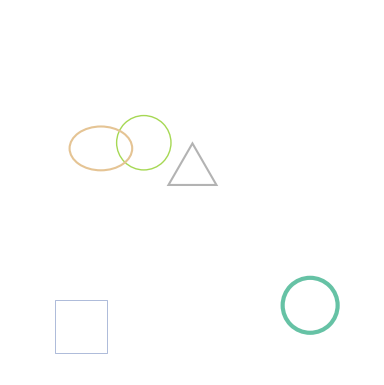[{"shape": "circle", "thickness": 3, "radius": 0.36, "center": [0.806, 0.207]}, {"shape": "square", "thickness": 0.5, "radius": 0.34, "center": [0.21, 0.152]}, {"shape": "circle", "thickness": 1, "radius": 0.35, "center": [0.374, 0.629]}, {"shape": "oval", "thickness": 1.5, "radius": 0.41, "center": [0.262, 0.615]}, {"shape": "triangle", "thickness": 1.5, "radius": 0.36, "center": [0.5, 0.556]}]